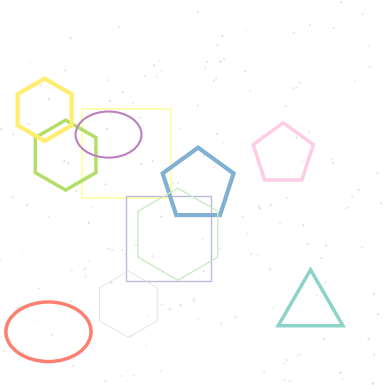[{"shape": "triangle", "thickness": 2.5, "radius": 0.48, "center": [0.807, 0.202]}, {"shape": "square", "thickness": 1.5, "radius": 0.58, "center": [0.329, 0.601]}, {"shape": "square", "thickness": 1, "radius": 0.55, "center": [0.438, 0.382]}, {"shape": "oval", "thickness": 2.5, "radius": 0.55, "center": [0.126, 0.138]}, {"shape": "pentagon", "thickness": 3, "radius": 0.48, "center": [0.515, 0.52]}, {"shape": "hexagon", "thickness": 2.5, "radius": 0.45, "center": [0.17, 0.597]}, {"shape": "pentagon", "thickness": 2.5, "radius": 0.41, "center": [0.736, 0.599]}, {"shape": "hexagon", "thickness": 0.5, "radius": 0.43, "center": [0.334, 0.21]}, {"shape": "oval", "thickness": 1.5, "radius": 0.43, "center": [0.282, 0.65]}, {"shape": "hexagon", "thickness": 1, "radius": 0.6, "center": [0.462, 0.392]}, {"shape": "hexagon", "thickness": 3, "radius": 0.41, "center": [0.116, 0.715]}]